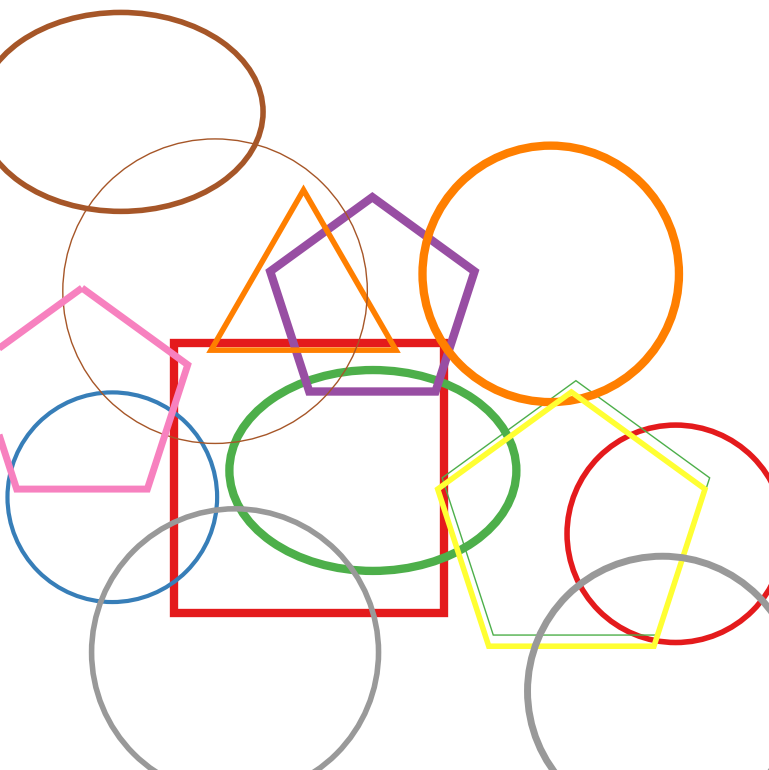[{"shape": "circle", "thickness": 2, "radius": 0.71, "center": [0.878, 0.307]}, {"shape": "square", "thickness": 3, "radius": 0.88, "center": [0.401, 0.379]}, {"shape": "circle", "thickness": 1.5, "radius": 0.68, "center": [0.146, 0.354]}, {"shape": "pentagon", "thickness": 0.5, "radius": 0.91, "center": [0.748, 0.323]}, {"shape": "oval", "thickness": 3, "radius": 0.93, "center": [0.484, 0.389]}, {"shape": "pentagon", "thickness": 3, "radius": 0.7, "center": [0.484, 0.604]}, {"shape": "triangle", "thickness": 2, "radius": 0.69, "center": [0.394, 0.615]}, {"shape": "circle", "thickness": 3, "radius": 0.83, "center": [0.715, 0.644]}, {"shape": "pentagon", "thickness": 2, "radius": 0.91, "center": [0.742, 0.308]}, {"shape": "oval", "thickness": 2, "radius": 0.92, "center": [0.157, 0.855]}, {"shape": "circle", "thickness": 0.5, "radius": 0.99, "center": [0.279, 0.622]}, {"shape": "pentagon", "thickness": 2.5, "radius": 0.72, "center": [0.107, 0.482]}, {"shape": "circle", "thickness": 2, "radius": 0.93, "center": [0.305, 0.153]}, {"shape": "circle", "thickness": 2.5, "radius": 0.88, "center": [0.86, 0.102]}]